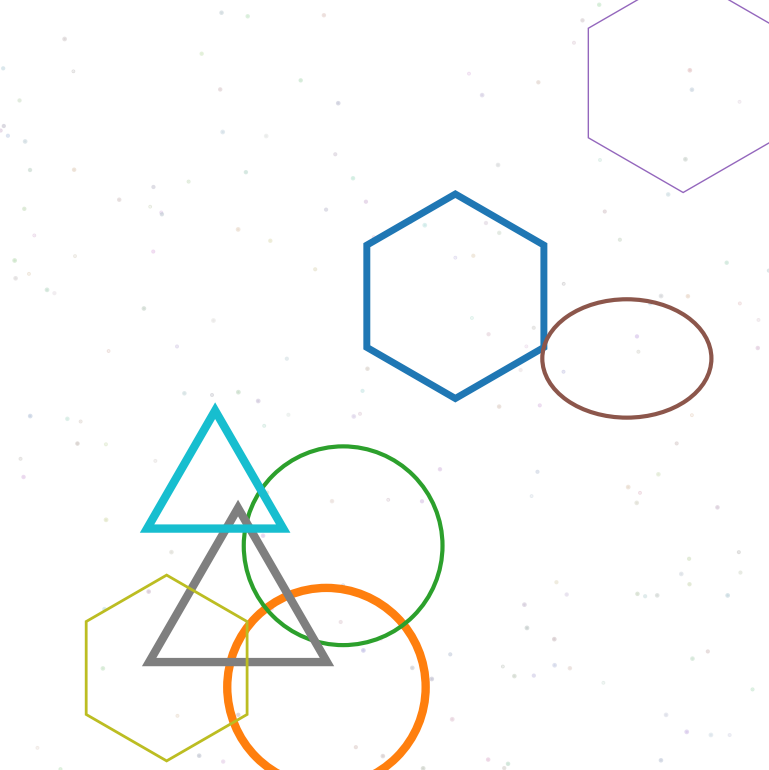[{"shape": "hexagon", "thickness": 2.5, "radius": 0.66, "center": [0.591, 0.615]}, {"shape": "circle", "thickness": 3, "radius": 0.64, "center": [0.424, 0.108]}, {"shape": "circle", "thickness": 1.5, "radius": 0.65, "center": [0.446, 0.291]}, {"shape": "hexagon", "thickness": 0.5, "radius": 0.71, "center": [0.887, 0.892]}, {"shape": "oval", "thickness": 1.5, "radius": 0.55, "center": [0.814, 0.534]}, {"shape": "triangle", "thickness": 3, "radius": 0.67, "center": [0.309, 0.207]}, {"shape": "hexagon", "thickness": 1, "radius": 0.6, "center": [0.216, 0.132]}, {"shape": "triangle", "thickness": 3, "radius": 0.51, "center": [0.279, 0.365]}]